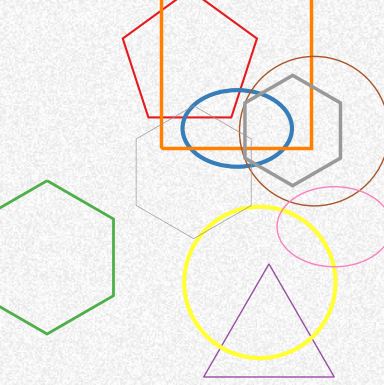[{"shape": "pentagon", "thickness": 1.5, "radius": 0.92, "center": [0.493, 0.843]}, {"shape": "oval", "thickness": 3, "radius": 0.71, "center": [0.616, 0.666]}, {"shape": "hexagon", "thickness": 2, "radius": 1.0, "center": [0.122, 0.332]}, {"shape": "triangle", "thickness": 1, "radius": 0.98, "center": [0.699, 0.119]}, {"shape": "square", "thickness": 2.5, "radius": 0.97, "center": [0.613, 0.809]}, {"shape": "circle", "thickness": 3, "radius": 0.98, "center": [0.675, 0.266]}, {"shape": "circle", "thickness": 1, "radius": 0.97, "center": [0.816, 0.659]}, {"shape": "oval", "thickness": 1, "radius": 0.74, "center": [0.868, 0.411]}, {"shape": "hexagon", "thickness": 2.5, "radius": 0.72, "center": [0.76, 0.661]}, {"shape": "hexagon", "thickness": 0.5, "radius": 0.86, "center": [0.503, 0.553]}]